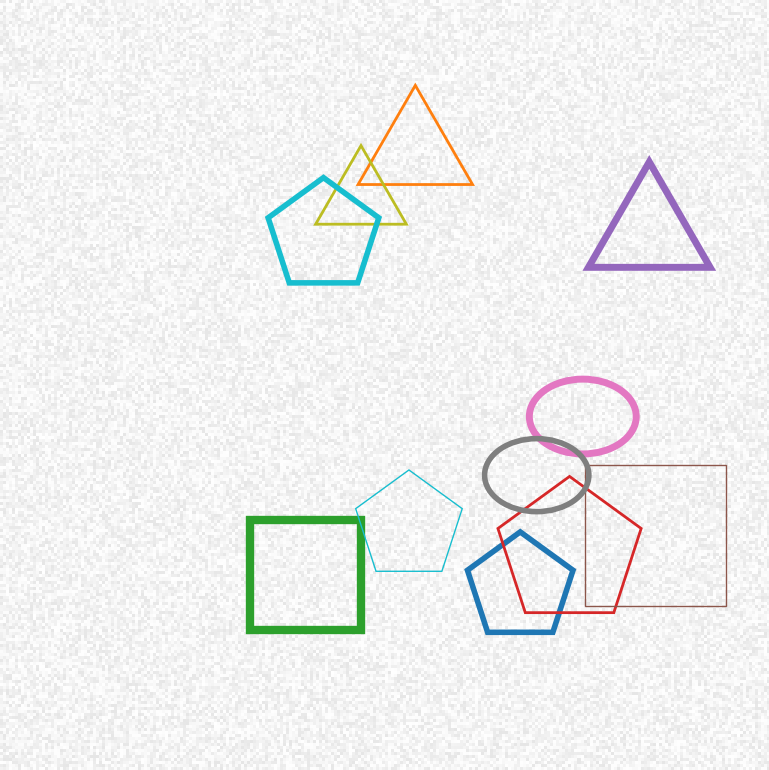[{"shape": "pentagon", "thickness": 2, "radius": 0.36, "center": [0.676, 0.237]}, {"shape": "triangle", "thickness": 1, "radius": 0.43, "center": [0.539, 0.803]}, {"shape": "square", "thickness": 3, "radius": 0.36, "center": [0.397, 0.254]}, {"shape": "pentagon", "thickness": 1, "radius": 0.49, "center": [0.74, 0.283]}, {"shape": "triangle", "thickness": 2.5, "radius": 0.46, "center": [0.843, 0.698]}, {"shape": "square", "thickness": 0.5, "radius": 0.46, "center": [0.851, 0.305]}, {"shape": "oval", "thickness": 2.5, "radius": 0.35, "center": [0.757, 0.459]}, {"shape": "oval", "thickness": 2, "radius": 0.34, "center": [0.697, 0.383]}, {"shape": "triangle", "thickness": 1, "radius": 0.34, "center": [0.469, 0.743]}, {"shape": "pentagon", "thickness": 0.5, "radius": 0.36, "center": [0.531, 0.317]}, {"shape": "pentagon", "thickness": 2, "radius": 0.38, "center": [0.42, 0.694]}]